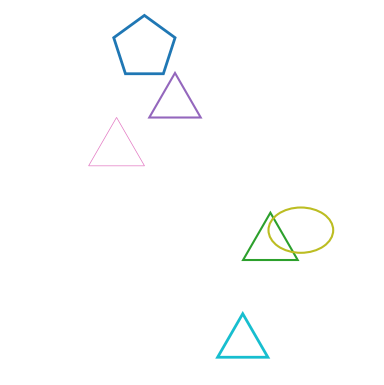[{"shape": "pentagon", "thickness": 2, "radius": 0.42, "center": [0.375, 0.876]}, {"shape": "triangle", "thickness": 1.5, "radius": 0.41, "center": [0.702, 0.366]}, {"shape": "triangle", "thickness": 1.5, "radius": 0.39, "center": [0.455, 0.733]}, {"shape": "triangle", "thickness": 0.5, "radius": 0.42, "center": [0.303, 0.611]}, {"shape": "oval", "thickness": 1.5, "radius": 0.42, "center": [0.781, 0.402]}, {"shape": "triangle", "thickness": 2, "radius": 0.38, "center": [0.63, 0.11]}]